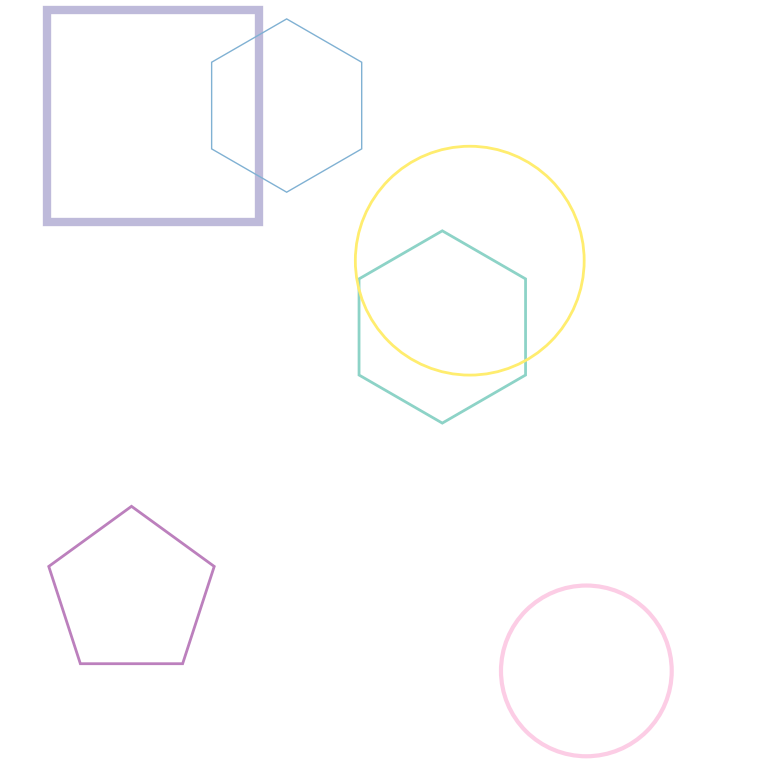[{"shape": "hexagon", "thickness": 1, "radius": 0.62, "center": [0.574, 0.575]}, {"shape": "square", "thickness": 3, "radius": 0.69, "center": [0.199, 0.849]}, {"shape": "hexagon", "thickness": 0.5, "radius": 0.56, "center": [0.372, 0.863]}, {"shape": "circle", "thickness": 1.5, "radius": 0.55, "center": [0.761, 0.129]}, {"shape": "pentagon", "thickness": 1, "radius": 0.56, "center": [0.171, 0.229]}, {"shape": "circle", "thickness": 1, "radius": 0.74, "center": [0.61, 0.661]}]